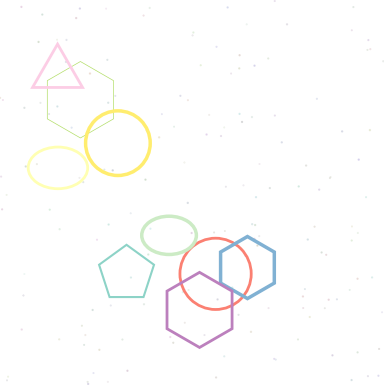[{"shape": "pentagon", "thickness": 1.5, "radius": 0.38, "center": [0.329, 0.289]}, {"shape": "oval", "thickness": 2, "radius": 0.39, "center": [0.151, 0.564]}, {"shape": "circle", "thickness": 2, "radius": 0.46, "center": [0.56, 0.289]}, {"shape": "hexagon", "thickness": 2.5, "radius": 0.4, "center": [0.643, 0.305]}, {"shape": "hexagon", "thickness": 0.5, "radius": 0.5, "center": [0.209, 0.741]}, {"shape": "triangle", "thickness": 2, "radius": 0.37, "center": [0.15, 0.81]}, {"shape": "hexagon", "thickness": 2, "radius": 0.49, "center": [0.518, 0.195]}, {"shape": "oval", "thickness": 2.5, "radius": 0.35, "center": [0.439, 0.389]}, {"shape": "circle", "thickness": 2.5, "radius": 0.42, "center": [0.306, 0.628]}]